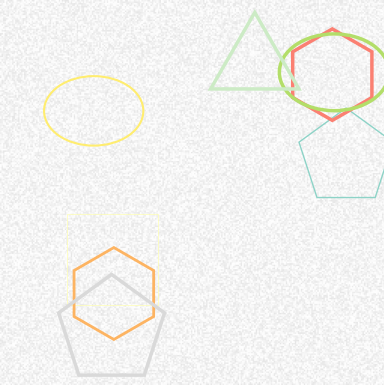[{"shape": "pentagon", "thickness": 1, "radius": 0.64, "center": [0.899, 0.591]}, {"shape": "square", "thickness": 0.5, "radius": 0.59, "center": [0.293, 0.326]}, {"shape": "hexagon", "thickness": 2.5, "radius": 0.59, "center": [0.863, 0.806]}, {"shape": "hexagon", "thickness": 2, "radius": 0.6, "center": [0.296, 0.238]}, {"shape": "oval", "thickness": 2.5, "radius": 0.71, "center": [0.868, 0.812]}, {"shape": "pentagon", "thickness": 2.5, "radius": 0.72, "center": [0.29, 0.143]}, {"shape": "triangle", "thickness": 2.5, "radius": 0.66, "center": [0.662, 0.835]}, {"shape": "oval", "thickness": 1.5, "radius": 0.64, "center": [0.243, 0.712]}]